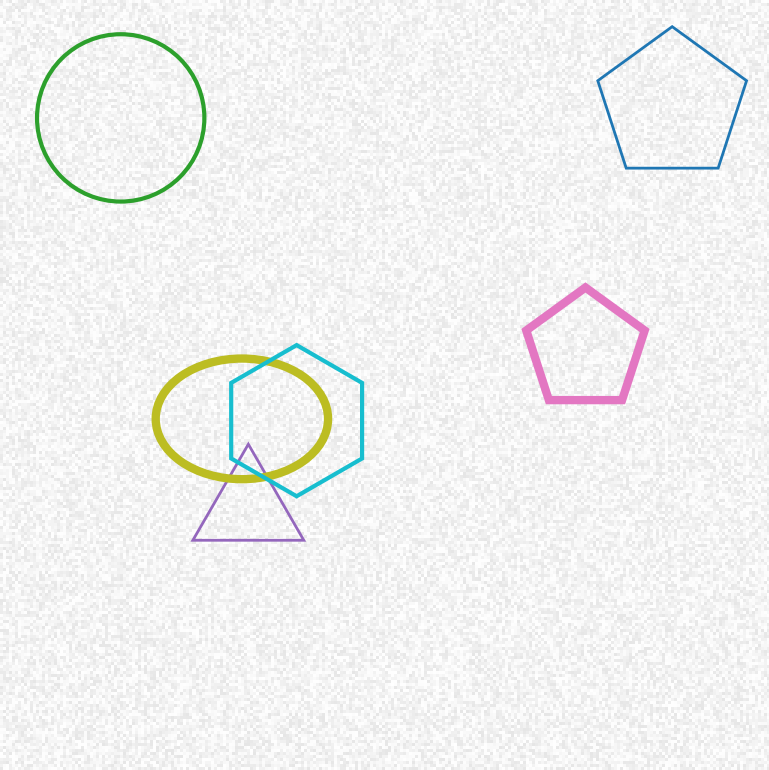[{"shape": "pentagon", "thickness": 1, "radius": 0.51, "center": [0.873, 0.864]}, {"shape": "circle", "thickness": 1.5, "radius": 0.54, "center": [0.157, 0.847]}, {"shape": "triangle", "thickness": 1, "radius": 0.42, "center": [0.323, 0.34]}, {"shape": "pentagon", "thickness": 3, "radius": 0.4, "center": [0.76, 0.546]}, {"shape": "oval", "thickness": 3, "radius": 0.56, "center": [0.314, 0.456]}, {"shape": "hexagon", "thickness": 1.5, "radius": 0.49, "center": [0.385, 0.454]}]